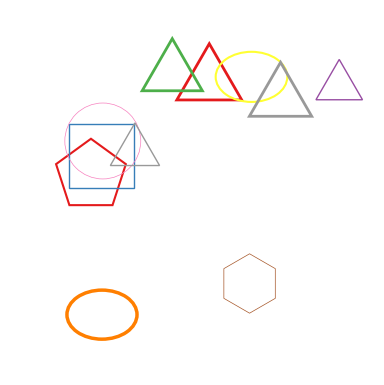[{"shape": "triangle", "thickness": 2, "radius": 0.49, "center": [0.544, 0.789]}, {"shape": "pentagon", "thickness": 1.5, "radius": 0.48, "center": [0.236, 0.544]}, {"shape": "square", "thickness": 1, "radius": 0.42, "center": [0.264, 0.595]}, {"shape": "triangle", "thickness": 2, "radius": 0.45, "center": [0.447, 0.809]}, {"shape": "triangle", "thickness": 1, "radius": 0.35, "center": [0.881, 0.776]}, {"shape": "oval", "thickness": 2.5, "radius": 0.46, "center": [0.265, 0.183]}, {"shape": "oval", "thickness": 1.5, "radius": 0.47, "center": [0.653, 0.8]}, {"shape": "hexagon", "thickness": 0.5, "radius": 0.39, "center": [0.648, 0.264]}, {"shape": "circle", "thickness": 0.5, "radius": 0.49, "center": [0.267, 0.634]}, {"shape": "triangle", "thickness": 1, "radius": 0.37, "center": [0.351, 0.607]}, {"shape": "triangle", "thickness": 2, "radius": 0.47, "center": [0.729, 0.745]}]